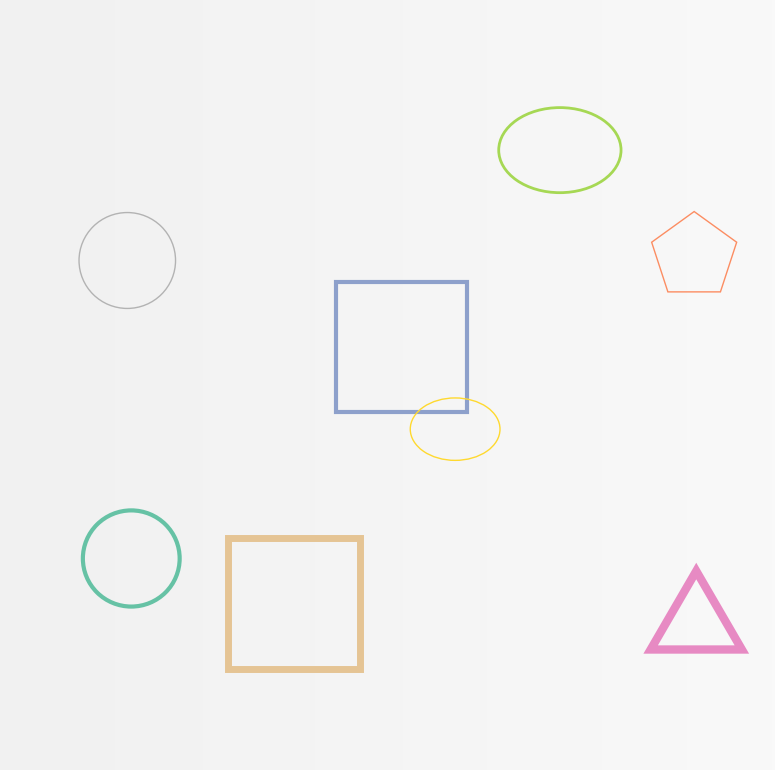[{"shape": "circle", "thickness": 1.5, "radius": 0.31, "center": [0.169, 0.275]}, {"shape": "pentagon", "thickness": 0.5, "radius": 0.29, "center": [0.896, 0.668]}, {"shape": "square", "thickness": 1.5, "radius": 0.42, "center": [0.518, 0.55]}, {"shape": "triangle", "thickness": 3, "radius": 0.34, "center": [0.898, 0.19]}, {"shape": "oval", "thickness": 1, "radius": 0.39, "center": [0.722, 0.805]}, {"shape": "oval", "thickness": 0.5, "radius": 0.29, "center": [0.587, 0.443]}, {"shape": "square", "thickness": 2.5, "radius": 0.43, "center": [0.38, 0.216]}, {"shape": "circle", "thickness": 0.5, "radius": 0.31, "center": [0.164, 0.662]}]